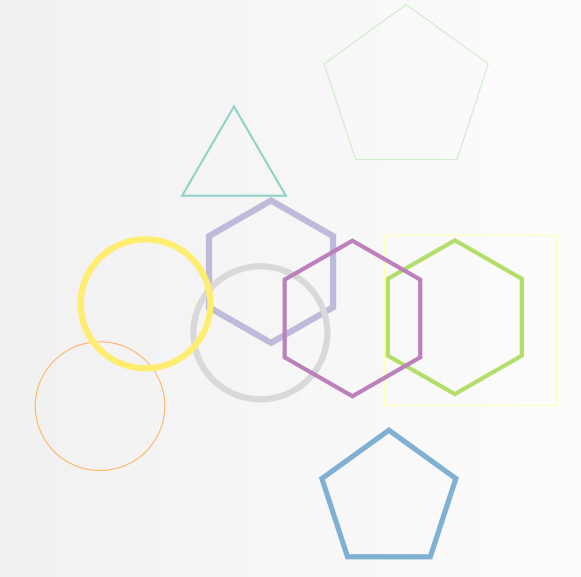[{"shape": "triangle", "thickness": 1, "radius": 0.52, "center": [0.403, 0.712]}, {"shape": "square", "thickness": 0.5, "radius": 0.74, "center": [0.809, 0.445]}, {"shape": "hexagon", "thickness": 3, "radius": 0.62, "center": [0.466, 0.529]}, {"shape": "pentagon", "thickness": 2.5, "radius": 0.61, "center": [0.669, 0.133]}, {"shape": "circle", "thickness": 0.5, "radius": 0.56, "center": [0.172, 0.296]}, {"shape": "hexagon", "thickness": 2, "radius": 0.67, "center": [0.783, 0.45]}, {"shape": "circle", "thickness": 3, "radius": 0.58, "center": [0.448, 0.423]}, {"shape": "hexagon", "thickness": 2, "radius": 0.67, "center": [0.606, 0.448]}, {"shape": "pentagon", "thickness": 0.5, "radius": 0.74, "center": [0.699, 0.843]}, {"shape": "circle", "thickness": 3, "radius": 0.56, "center": [0.25, 0.473]}]